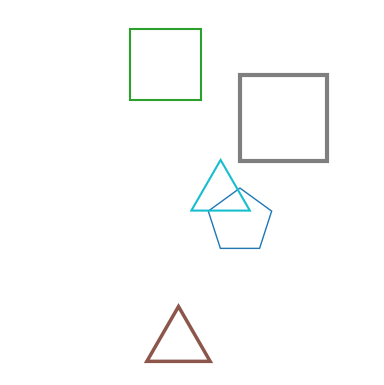[{"shape": "pentagon", "thickness": 1, "radius": 0.43, "center": [0.623, 0.425]}, {"shape": "square", "thickness": 1.5, "radius": 0.46, "center": [0.43, 0.834]}, {"shape": "triangle", "thickness": 2.5, "radius": 0.47, "center": [0.464, 0.109]}, {"shape": "square", "thickness": 3, "radius": 0.56, "center": [0.736, 0.694]}, {"shape": "triangle", "thickness": 1.5, "radius": 0.44, "center": [0.573, 0.497]}]